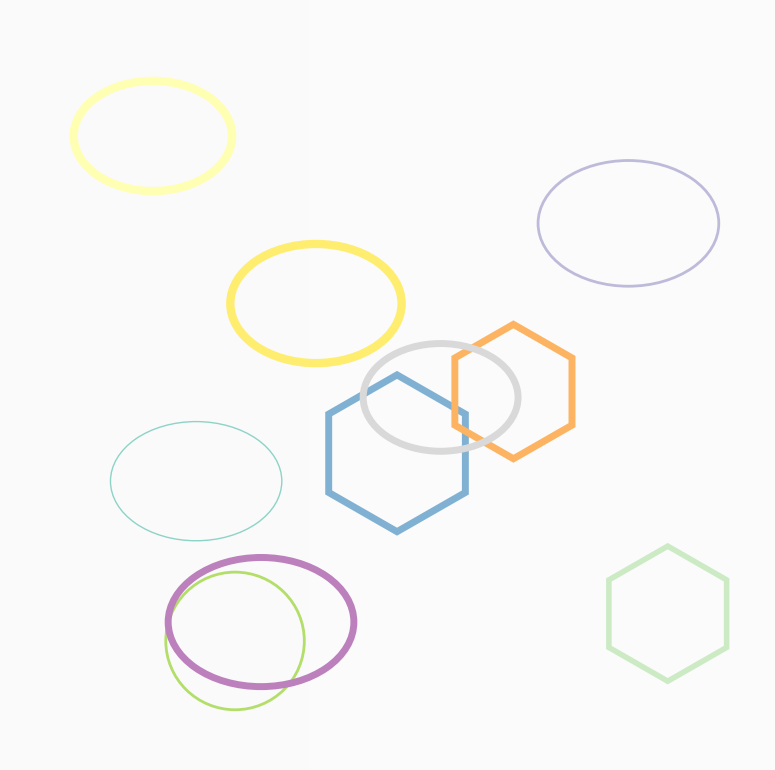[{"shape": "oval", "thickness": 0.5, "radius": 0.55, "center": [0.253, 0.375]}, {"shape": "oval", "thickness": 3, "radius": 0.51, "center": [0.197, 0.823]}, {"shape": "oval", "thickness": 1, "radius": 0.58, "center": [0.811, 0.71]}, {"shape": "hexagon", "thickness": 2.5, "radius": 0.51, "center": [0.512, 0.411]}, {"shape": "hexagon", "thickness": 2.5, "radius": 0.44, "center": [0.662, 0.491]}, {"shape": "circle", "thickness": 1, "radius": 0.45, "center": [0.303, 0.168]}, {"shape": "oval", "thickness": 2.5, "radius": 0.5, "center": [0.569, 0.484]}, {"shape": "oval", "thickness": 2.5, "radius": 0.6, "center": [0.337, 0.192]}, {"shape": "hexagon", "thickness": 2, "radius": 0.44, "center": [0.862, 0.203]}, {"shape": "oval", "thickness": 3, "radius": 0.55, "center": [0.408, 0.606]}]